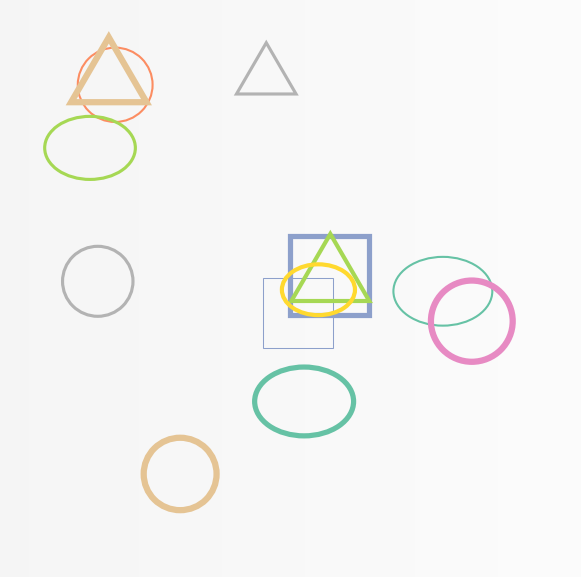[{"shape": "oval", "thickness": 1, "radius": 0.43, "center": [0.762, 0.495]}, {"shape": "oval", "thickness": 2.5, "radius": 0.43, "center": [0.523, 0.304]}, {"shape": "circle", "thickness": 1, "radius": 0.32, "center": [0.198, 0.852]}, {"shape": "square", "thickness": 2.5, "radius": 0.34, "center": [0.567, 0.522]}, {"shape": "square", "thickness": 0.5, "radius": 0.3, "center": [0.513, 0.457]}, {"shape": "circle", "thickness": 3, "radius": 0.35, "center": [0.812, 0.443]}, {"shape": "triangle", "thickness": 2, "radius": 0.39, "center": [0.568, 0.517]}, {"shape": "oval", "thickness": 1.5, "radius": 0.39, "center": [0.155, 0.743]}, {"shape": "oval", "thickness": 2, "radius": 0.31, "center": [0.548, 0.497]}, {"shape": "circle", "thickness": 3, "radius": 0.31, "center": [0.31, 0.178]}, {"shape": "triangle", "thickness": 3, "radius": 0.37, "center": [0.187, 0.86]}, {"shape": "circle", "thickness": 1.5, "radius": 0.3, "center": [0.168, 0.512]}, {"shape": "triangle", "thickness": 1.5, "radius": 0.3, "center": [0.458, 0.866]}]